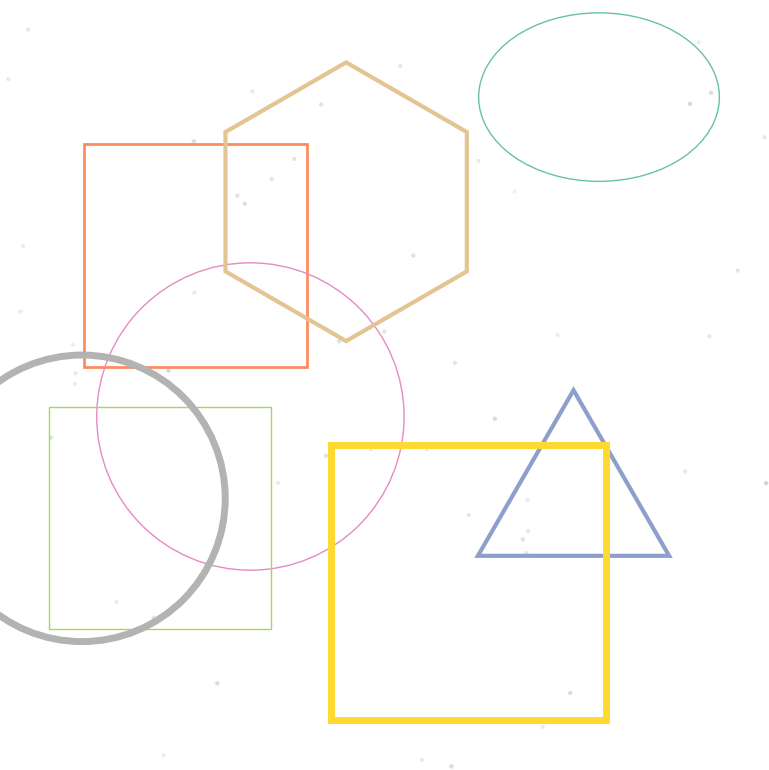[{"shape": "oval", "thickness": 0.5, "radius": 0.78, "center": [0.778, 0.874]}, {"shape": "square", "thickness": 1, "radius": 0.72, "center": [0.254, 0.668]}, {"shape": "triangle", "thickness": 1.5, "radius": 0.72, "center": [0.745, 0.35]}, {"shape": "circle", "thickness": 0.5, "radius": 1.0, "center": [0.325, 0.459]}, {"shape": "square", "thickness": 0.5, "radius": 0.72, "center": [0.208, 0.327]}, {"shape": "square", "thickness": 2.5, "radius": 0.9, "center": [0.608, 0.244]}, {"shape": "hexagon", "thickness": 1.5, "radius": 0.9, "center": [0.45, 0.738]}, {"shape": "circle", "thickness": 2.5, "radius": 0.93, "center": [0.106, 0.353]}]